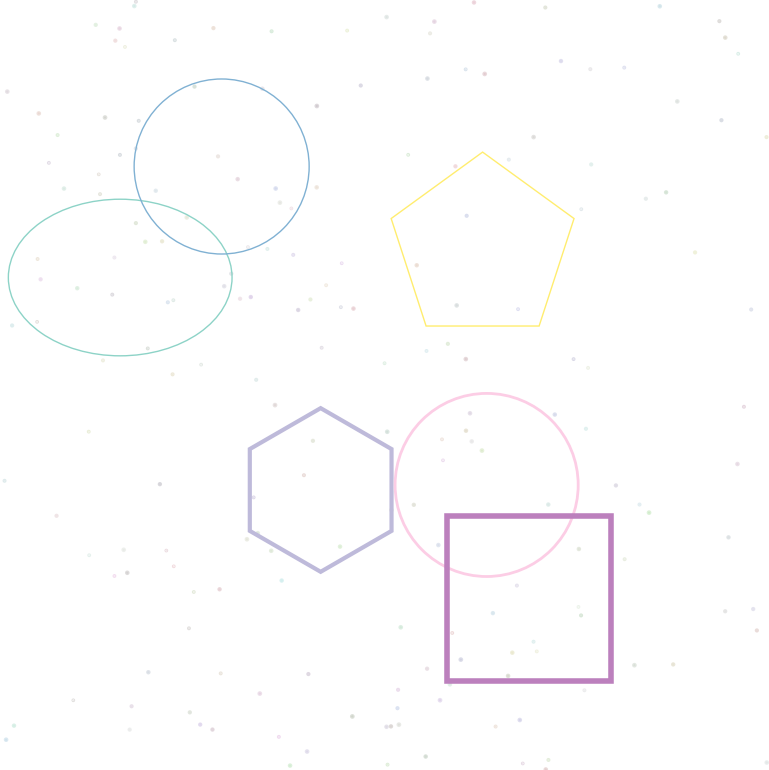[{"shape": "oval", "thickness": 0.5, "radius": 0.73, "center": [0.156, 0.64]}, {"shape": "hexagon", "thickness": 1.5, "radius": 0.53, "center": [0.416, 0.364]}, {"shape": "circle", "thickness": 0.5, "radius": 0.57, "center": [0.288, 0.784]}, {"shape": "circle", "thickness": 1, "radius": 0.59, "center": [0.632, 0.37]}, {"shape": "square", "thickness": 2, "radius": 0.53, "center": [0.687, 0.223]}, {"shape": "pentagon", "thickness": 0.5, "radius": 0.62, "center": [0.627, 0.678]}]